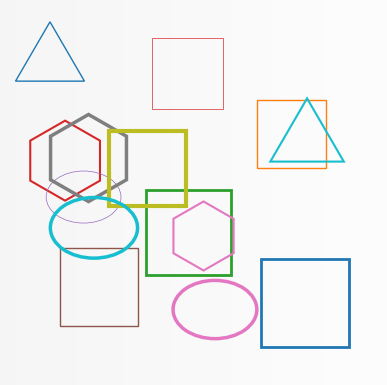[{"shape": "triangle", "thickness": 1, "radius": 0.51, "center": [0.129, 0.841]}, {"shape": "square", "thickness": 2, "radius": 0.57, "center": [0.787, 0.213]}, {"shape": "square", "thickness": 1, "radius": 0.44, "center": [0.753, 0.651]}, {"shape": "square", "thickness": 2, "radius": 0.55, "center": [0.487, 0.396]}, {"shape": "hexagon", "thickness": 1.5, "radius": 0.52, "center": [0.168, 0.583]}, {"shape": "square", "thickness": 0.5, "radius": 0.46, "center": [0.484, 0.81]}, {"shape": "oval", "thickness": 0.5, "radius": 0.48, "center": [0.216, 0.488]}, {"shape": "square", "thickness": 1, "radius": 0.51, "center": [0.255, 0.255]}, {"shape": "hexagon", "thickness": 1.5, "radius": 0.45, "center": [0.525, 0.387]}, {"shape": "oval", "thickness": 2.5, "radius": 0.54, "center": [0.555, 0.196]}, {"shape": "hexagon", "thickness": 2.5, "radius": 0.57, "center": [0.228, 0.59]}, {"shape": "square", "thickness": 3, "radius": 0.49, "center": [0.381, 0.562]}, {"shape": "oval", "thickness": 2.5, "radius": 0.56, "center": [0.242, 0.408]}, {"shape": "triangle", "thickness": 1.5, "radius": 0.55, "center": [0.792, 0.635]}]